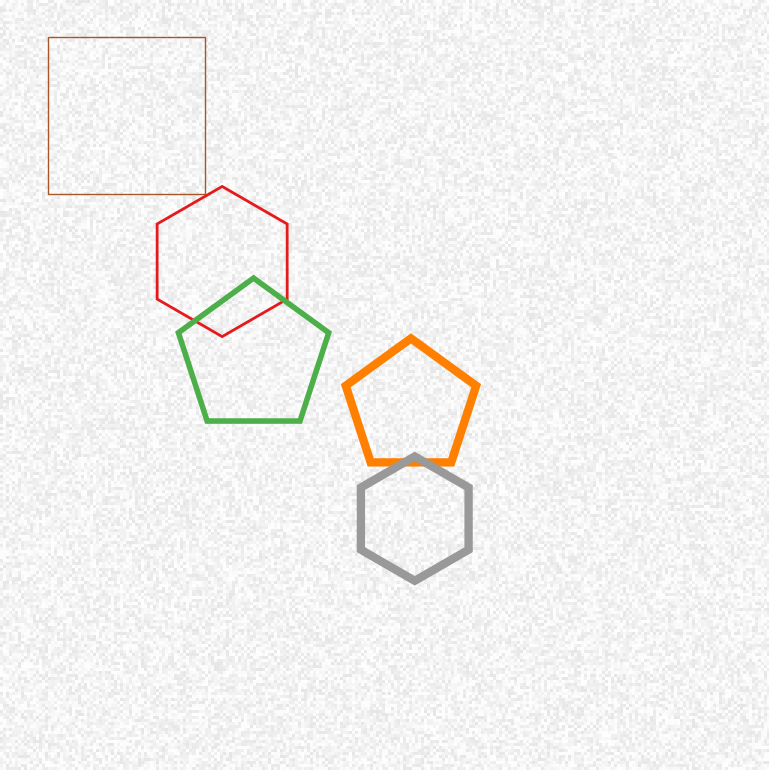[{"shape": "hexagon", "thickness": 1, "radius": 0.49, "center": [0.289, 0.66]}, {"shape": "pentagon", "thickness": 2, "radius": 0.51, "center": [0.329, 0.536]}, {"shape": "pentagon", "thickness": 3, "radius": 0.45, "center": [0.534, 0.472]}, {"shape": "square", "thickness": 0.5, "radius": 0.51, "center": [0.165, 0.85]}, {"shape": "hexagon", "thickness": 3, "radius": 0.4, "center": [0.539, 0.326]}]